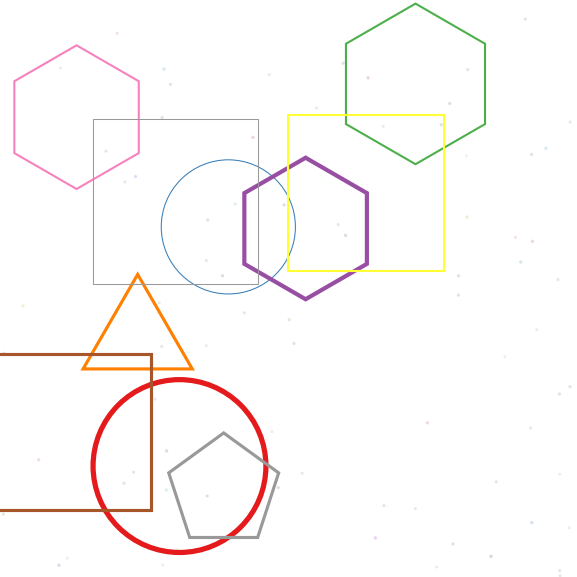[{"shape": "circle", "thickness": 2.5, "radius": 0.75, "center": [0.311, 0.192]}, {"shape": "circle", "thickness": 0.5, "radius": 0.58, "center": [0.395, 0.606]}, {"shape": "hexagon", "thickness": 1, "radius": 0.7, "center": [0.719, 0.854]}, {"shape": "hexagon", "thickness": 2, "radius": 0.61, "center": [0.529, 0.603]}, {"shape": "triangle", "thickness": 1.5, "radius": 0.55, "center": [0.238, 0.415]}, {"shape": "square", "thickness": 1, "radius": 0.68, "center": [0.634, 0.665]}, {"shape": "square", "thickness": 1.5, "radius": 0.68, "center": [0.125, 0.251]}, {"shape": "hexagon", "thickness": 1, "radius": 0.62, "center": [0.133, 0.796]}, {"shape": "square", "thickness": 0.5, "radius": 0.71, "center": [0.304, 0.65]}, {"shape": "pentagon", "thickness": 1.5, "radius": 0.5, "center": [0.387, 0.149]}]